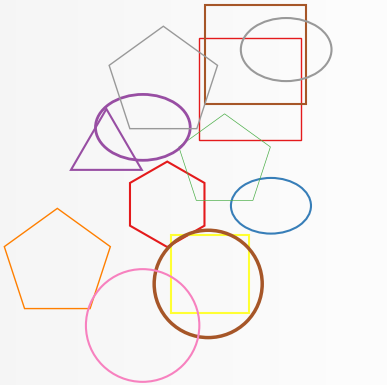[{"shape": "square", "thickness": 1, "radius": 0.66, "center": [0.645, 0.769]}, {"shape": "hexagon", "thickness": 1.5, "radius": 0.55, "center": [0.432, 0.469]}, {"shape": "oval", "thickness": 1.5, "radius": 0.52, "center": [0.699, 0.466]}, {"shape": "pentagon", "thickness": 0.5, "radius": 0.62, "center": [0.58, 0.58]}, {"shape": "oval", "thickness": 2, "radius": 0.61, "center": [0.369, 0.669]}, {"shape": "triangle", "thickness": 1.5, "radius": 0.53, "center": [0.275, 0.612]}, {"shape": "pentagon", "thickness": 1, "radius": 0.72, "center": [0.148, 0.315]}, {"shape": "square", "thickness": 1.5, "radius": 0.5, "center": [0.542, 0.289]}, {"shape": "square", "thickness": 1.5, "radius": 0.65, "center": [0.659, 0.859]}, {"shape": "circle", "thickness": 2.5, "radius": 0.7, "center": [0.537, 0.263]}, {"shape": "circle", "thickness": 1.5, "radius": 0.73, "center": [0.368, 0.155]}, {"shape": "pentagon", "thickness": 1, "radius": 0.74, "center": [0.421, 0.785]}, {"shape": "oval", "thickness": 1.5, "radius": 0.59, "center": [0.739, 0.871]}]